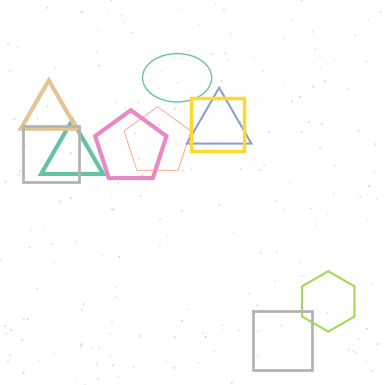[{"shape": "oval", "thickness": 1, "radius": 0.45, "center": [0.46, 0.798]}, {"shape": "triangle", "thickness": 3, "radius": 0.46, "center": [0.187, 0.595]}, {"shape": "pentagon", "thickness": 0.5, "radius": 0.46, "center": [0.409, 0.632]}, {"shape": "triangle", "thickness": 1.5, "radius": 0.48, "center": [0.569, 0.675]}, {"shape": "pentagon", "thickness": 3, "radius": 0.49, "center": [0.34, 0.616]}, {"shape": "hexagon", "thickness": 1.5, "radius": 0.39, "center": [0.853, 0.217]}, {"shape": "square", "thickness": 2.5, "radius": 0.34, "center": [0.566, 0.677]}, {"shape": "triangle", "thickness": 3, "radius": 0.42, "center": [0.127, 0.708]}, {"shape": "square", "thickness": 2, "radius": 0.39, "center": [0.733, 0.116]}, {"shape": "square", "thickness": 2, "radius": 0.36, "center": [0.132, 0.6]}]